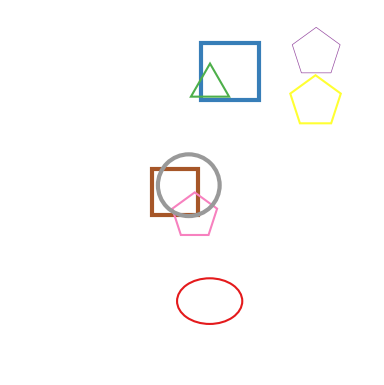[{"shape": "oval", "thickness": 1.5, "radius": 0.42, "center": [0.545, 0.218]}, {"shape": "square", "thickness": 3, "radius": 0.38, "center": [0.597, 0.814]}, {"shape": "triangle", "thickness": 1.5, "radius": 0.29, "center": [0.545, 0.778]}, {"shape": "pentagon", "thickness": 0.5, "radius": 0.33, "center": [0.821, 0.864]}, {"shape": "pentagon", "thickness": 1.5, "radius": 0.35, "center": [0.82, 0.736]}, {"shape": "square", "thickness": 3, "radius": 0.3, "center": [0.455, 0.5]}, {"shape": "pentagon", "thickness": 1.5, "radius": 0.31, "center": [0.506, 0.439]}, {"shape": "circle", "thickness": 3, "radius": 0.4, "center": [0.49, 0.519]}]